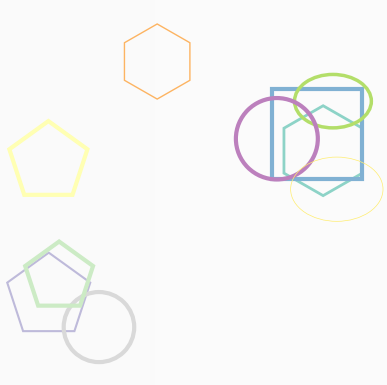[{"shape": "hexagon", "thickness": 2, "radius": 0.58, "center": [0.834, 0.609]}, {"shape": "pentagon", "thickness": 3, "radius": 0.53, "center": [0.125, 0.58]}, {"shape": "pentagon", "thickness": 1.5, "radius": 0.56, "center": [0.126, 0.231]}, {"shape": "square", "thickness": 3, "radius": 0.59, "center": [0.818, 0.653]}, {"shape": "hexagon", "thickness": 1, "radius": 0.49, "center": [0.406, 0.84]}, {"shape": "oval", "thickness": 2.5, "radius": 0.5, "center": [0.859, 0.737]}, {"shape": "circle", "thickness": 3, "radius": 0.45, "center": [0.255, 0.15]}, {"shape": "circle", "thickness": 3, "radius": 0.53, "center": [0.714, 0.64]}, {"shape": "pentagon", "thickness": 3, "radius": 0.46, "center": [0.153, 0.281]}, {"shape": "oval", "thickness": 0.5, "radius": 0.6, "center": [0.869, 0.509]}]